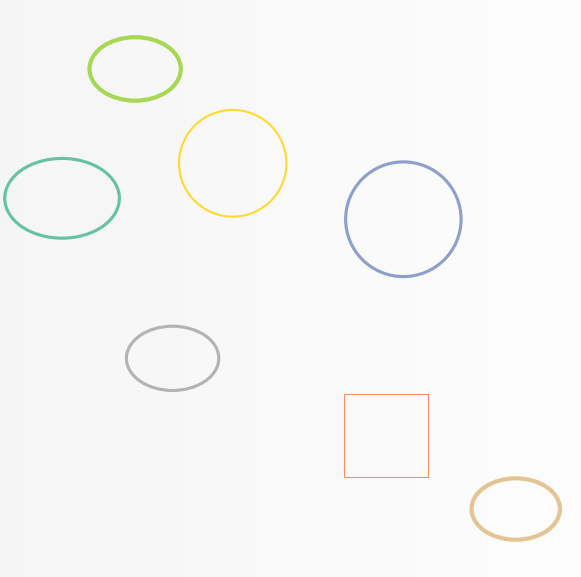[{"shape": "oval", "thickness": 1.5, "radius": 0.49, "center": [0.107, 0.656]}, {"shape": "square", "thickness": 0.5, "radius": 0.36, "center": [0.664, 0.245]}, {"shape": "circle", "thickness": 1.5, "radius": 0.5, "center": [0.694, 0.62]}, {"shape": "oval", "thickness": 2, "radius": 0.39, "center": [0.233, 0.88]}, {"shape": "circle", "thickness": 1, "radius": 0.46, "center": [0.4, 0.716]}, {"shape": "oval", "thickness": 2, "radius": 0.38, "center": [0.887, 0.118]}, {"shape": "oval", "thickness": 1.5, "radius": 0.4, "center": [0.297, 0.379]}]